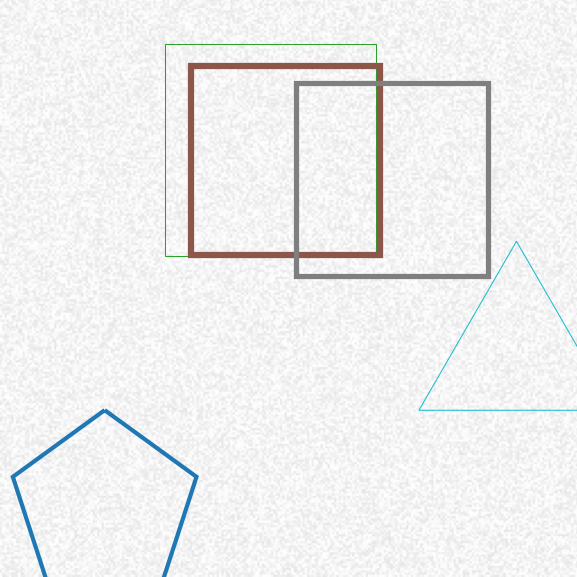[{"shape": "pentagon", "thickness": 2, "radius": 0.84, "center": [0.181, 0.122]}, {"shape": "square", "thickness": 0.5, "radius": 0.92, "center": [0.469, 0.739]}, {"shape": "square", "thickness": 3, "radius": 0.82, "center": [0.494, 0.721]}, {"shape": "square", "thickness": 2.5, "radius": 0.83, "center": [0.679, 0.689]}, {"shape": "triangle", "thickness": 0.5, "radius": 0.98, "center": [0.894, 0.386]}]